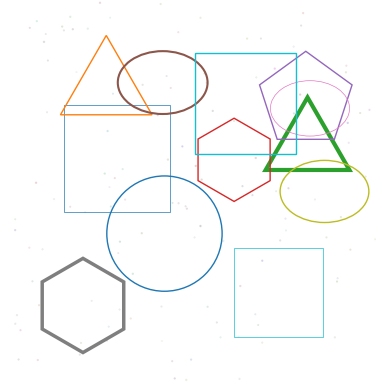[{"shape": "square", "thickness": 0.5, "radius": 0.69, "center": [0.303, 0.588]}, {"shape": "circle", "thickness": 1, "radius": 0.75, "center": [0.427, 0.393]}, {"shape": "triangle", "thickness": 1, "radius": 0.69, "center": [0.276, 0.771]}, {"shape": "triangle", "thickness": 3, "radius": 0.63, "center": [0.799, 0.621]}, {"shape": "hexagon", "thickness": 1, "radius": 0.54, "center": [0.608, 0.585]}, {"shape": "pentagon", "thickness": 1, "radius": 0.63, "center": [0.794, 0.74]}, {"shape": "oval", "thickness": 1.5, "radius": 0.58, "center": [0.423, 0.786]}, {"shape": "oval", "thickness": 0.5, "radius": 0.51, "center": [0.805, 0.719]}, {"shape": "hexagon", "thickness": 2.5, "radius": 0.61, "center": [0.216, 0.207]}, {"shape": "oval", "thickness": 1, "radius": 0.58, "center": [0.843, 0.503]}, {"shape": "square", "thickness": 1, "radius": 0.65, "center": [0.637, 0.731]}, {"shape": "square", "thickness": 0.5, "radius": 0.58, "center": [0.724, 0.24]}]